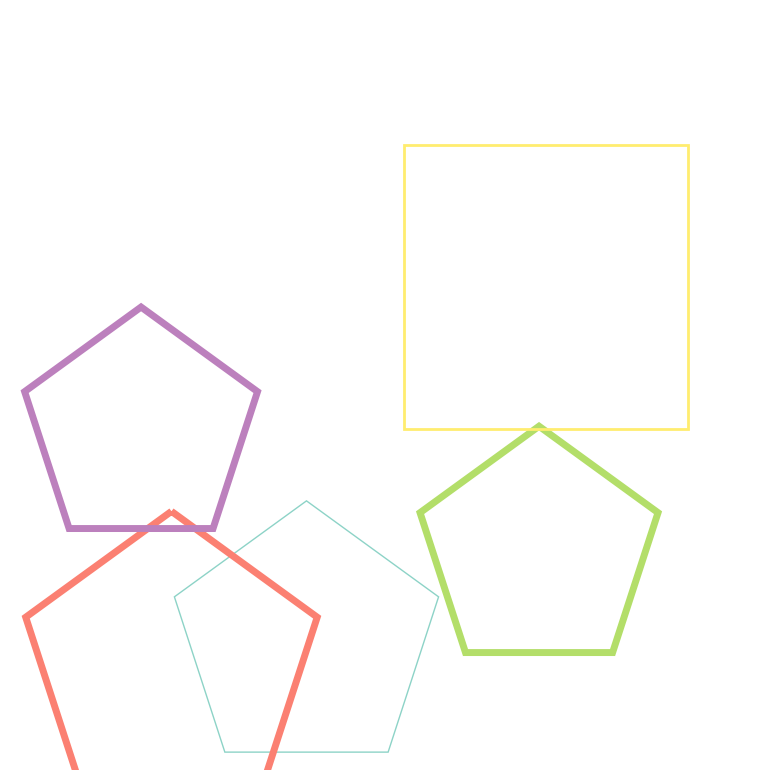[{"shape": "pentagon", "thickness": 0.5, "radius": 0.9, "center": [0.398, 0.169]}, {"shape": "pentagon", "thickness": 2.5, "radius": 1.0, "center": [0.223, 0.137]}, {"shape": "pentagon", "thickness": 2.5, "radius": 0.81, "center": [0.7, 0.284]}, {"shape": "pentagon", "thickness": 2.5, "radius": 0.8, "center": [0.183, 0.442]}, {"shape": "square", "thickness": 1, "radius": 0.92, "center": [0.709, 0.627]}]